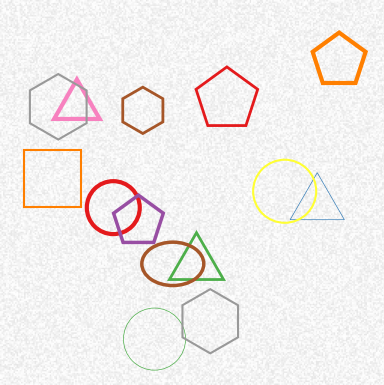[{"shape": "circle", "thickness": 3, "radius": 0.34, "center": [0.294, 0.461]}, {"shape": "pentagon", "thickness": 2, "radius": 0.42, "center": [0.589, 0.742]}, {"shape": "triangle", "thickness": 0.5, "radius": 0.41, "center": [0.824, 0.47]}, {"shape": "triangle", "thickness": 2, "radius": 0.41, "center": [0.51, 0.315]}, {"shape": "circle", "thickness": 0.5, "radius": 0.4, "center": [0.401, 0.119]}, {"shape": "pentagon", "thickness": 2.5, "radius": 0.34, "center": [0.36, 0.425]}, {"shape": "pentagon", "thickness": 3, "radius": 0.36, "center": [0.881, 0.843]}, {"shape": "square", "thickness": 1.5, "radius": 0.37, "center": [0.135, 0.537]}, {"shape": "circle", "thickness": 1.5, "radius": 0.41, "center": [0.739, 0.503]}, {"shape": "oval", "thickness": 2.5, "radius": 0.4, "center": [0.449, 0.315]}, {"shape": "hexagon", "thickness": 2, "radius": 0.3, "center": [0.371, 0.713]}, {"shape": "triangle", "thickness": 3, "radius": 0.34, "center": [0.2, 0.725]}, {"shape": "hexagon", "thickness": 1.5, "radius": 0.43, "center": [0.151, 0.723]}, {"shape": "hexagon", "thickness": 1.5, "radius": 0.42, "center": [0.546, 0.166]}]